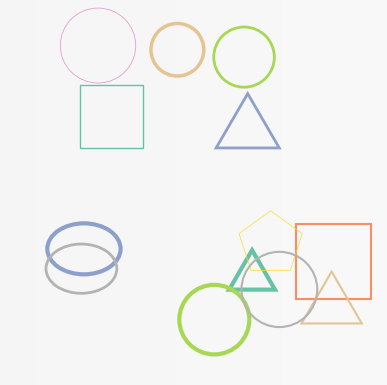[{"shape": "square", "thickness": 1, "radius": 0.4, "center": [0.287, 0.697]}, {"shape": "triangle", "thickness": 3, "radius": 0.34, "center": [0.651, 0.282]}, {"shape": "square", "thickness": 1.5, "radius": 0.48, "center": [0.861, 0.321]}, {"shape": "oval", "thickness": 3, "radius": 0.47, "center": [0.217, 0.354]}, {"shape": "triangle", "thickness": 2, "radius": 0.47, "center": [0.639, 0.663]}, {"shape": "circle", "thickness": 0.5, "radius": 0.49, "center": [0.253, 0.882]}, {"shape": "circle", "thickness": 2, "radius": 0.39, "center": [0.63, 0.852]}, {"shape": "circle", "thickness": 3, "radius": 0.45, "center": [0.553, 0.17]}, {"shape": "pentagon", "thickness": 0.5, "radius": 0.43, "center": [0.698, 0.367]}, {"shape": "triangle", "thickness": 1.5, "radius": 0.45, "center": [0.856, 0.205]}, {"shape": "circle", "thickness": 2.5, "radius": 0.34, "center": [0.458, 0.871]}, {"shape": "oval", "thickness": 2, "radius": 0.46, "center": [0.21, 0.302]}, {"shape": "circle", "thickness": 1.5, "radius": 0.49, "center": [0.721, 0.248]}]